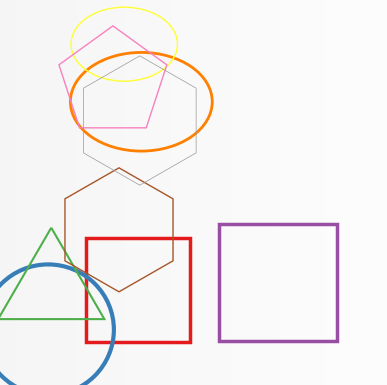[{"shape": "square", "thickness": 2.5, "radius": 0.67, "center": [0.356, 0.246]}, {"shape": "circle", "thickness": 3, "radius": 0.85, "center": [0.124, 0.144]}, {"shape": "triangle", "thickness": 1.5, "radius": 0.79, "center": [0.132, 0.25]}, {"shape": "square", "thickness": 2.5, "radius": 0.76, "center": [0.718, 0.267]}, {"shape": "oval", "thickness": 2, "radius": 0.92, "center": [0.365, 0.736]}, {"shape": "oval", "thickness": 1, "radius": 0.69, "center": [0.321, 0.885]}, {"shape": "hexagon", "thickness": 1, "radius": 0.8, "center": [0.307, 0.403]}, {"shape": "pentagon", "thickness": 1, "radius": 0.73, "center": [0.291, 0.786]}, {"shape": "hexagon", "thickness": 0.5, "radius": 0.84, "center": [0.361, 0.687]}]